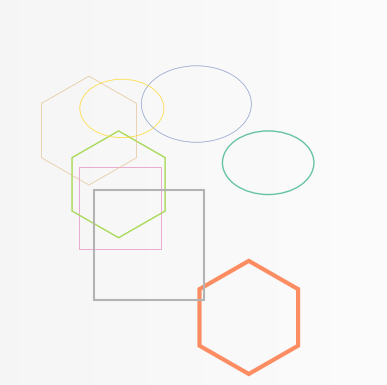[{"shape": "oval", "thickness": 1, "radius": 0.59, "center": [0.692, 0.577]}, {"shape": "hexagon", "thickness": 3, "radius": 0.73, "center": [0.642, 0.176]}, {"shape": "oval", "thickness": 0.5, "radius": 0.71, "center": [0.507, 0.73]}, {"shape": "square", "thickness": 0.5, "radius": 0.53, "center": [0.309, 0.459]}, {"shape": "hexagon", "thickness": 1, "radius": 0.69, "center": [0.306, 0.521]}, {"shape": "oval", "thickness": 0.5, "radius": 0.54, "center": [0.314, 0.718]}, {"shape": "hexagon", "thickness": 0.5, "radius": 0.71, "center": [0.23, 0.661]}, {"shape": "square", "thickness": 1.5, "radius": 0.71, "center": [0.385, 0.363]}]